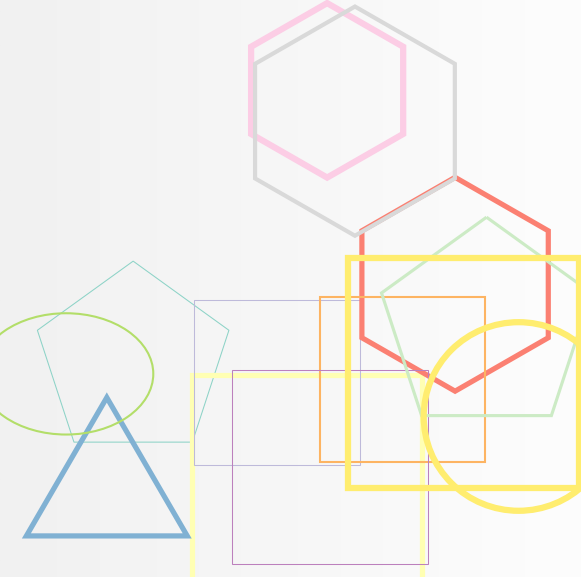[{"shape": "pentagon", "thickness": 0.5, "radius": 0.87, "center": [0.229, 0.374]}, {"shape": "square", "thickness": 2.5, "radius": 0.99, "center": [0.528, 0.152]}, {"shape": "square", "thickness": 0.5, "radius": 0.71, "center": [0.477, 0.336]}, {"shape": "hexagon", "thickness": 2.5, "radius": 0.93, "center": [0.783, 0.507]}, {"shape": "triangle", "thickness": 2.5, "radius": 0.8, "center": [0.184, 0.151]}, {"shape": "square", "thickness": 1, "radius": 0.71, "center": [0.692, 0.342]}, {"shape": "oval", "thickness": 1, "radius": 0.75, "center": [0.114, 0.352]}, {"shape": "hexagon", "thickness": 3, "radius": 0.76, "center": [0.563, 0.843]}, {"shape": "hexagon", "thickness": 2, "radius": 0.99, "center": [0.611, 0.789]}, {"shape": "square", "thickness": 0.5, "radius": 0.84, "center": [0.568, 0.19]}, {"shape": "pentagon", "thickness": 1.5, "radius": 0.95, "center": [0.837, 0.433]}, {"shape": "square", "thickness": 3, "radius": 1.0, "center": [0.797, 0.353]}, {"shape": "circle", "thickness": 3, "radius": 0.82, "center": [0.892, 0.278]}]